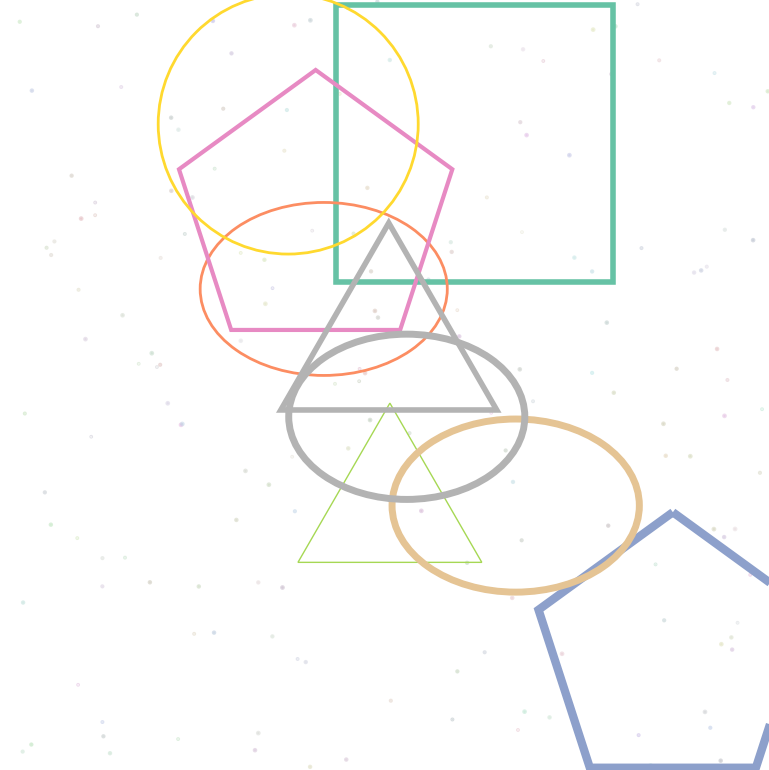[{"shape": "square", "thickness": 2, "radius": 0.9, "center": [0.616, 0.814]}, {"shape": "oval", "thickness": 1, "radius": 0.8, "center": [0.42, 0.625]}, {"shape": "pentagon", "thickness": 3, "radius": 0.92, "center": [0.874, 0.151]}, {"shape": "pentagon", "thickness": 1.5, "radius": 0.93, "center": [0.41, 0.722]}, {"shape": "triangle", "thickness": 0.5, "radius": 0.69, "center": [0.506, 0.339]}, {"shape": "circle", "thickness": 1, "radius": 0.84, "center": [0.374, 0.839]}, {"shape": "oval", "thickness": 2.5, "radius": 0.8, "center": [0.67, 0.343]}, {"shape": "oval", "thickness": 2.5, "radius": 0.77, "center": [0.528, 0.459]}, {"shape": "triangle", "thickness": 2, "radius": 0.81, "center": [0.505, 0.549]}]